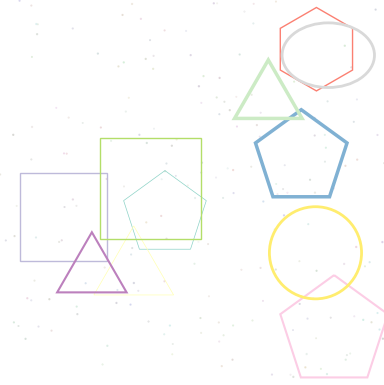[{"shape": "pentagon", "thickness": 0.5, "radius": 0.56, "center": [0.428, 0.444]}, {"shape": "triangle", "thickness": 0.5, "radius": 0.6, "center": [0.347, 0.294]}, {"shape": "square", "thickness": 1, "radius": 0.57, "center": [0.165, 0.437]}, {"shape": "hexagon", "thickness": 1, "radius": 0.54, "center": [0.822, 0.872]}, {"shape": "pentagon", "thickness": 2.5, "radius": 0.62, "center": [0.782, 0.59]}, {"shape": "square", "thickness": 1, "radius": 0.65, "center": [0.391, 0.51]}, {"shape": "pentagon", "thickness": 1.5, "radius": 0.73, "center": [0.868, 0.139]}, {"shape": "oval", "thickness": 2, "radius": 0.6, "center": [0.853, 0.857]}, {"shape": "triangle", "thickness": 1.5, "radius": 0.52, "center": [0.239, 0.293]}, {"shape": "triangle", "thickness": 2.5, "radius": 0.51, "center": [0.697, 0.743]}, {"shape": "circle", "thickness": 2, "radius": 0.6, "center": [0.819, 0.343]}]